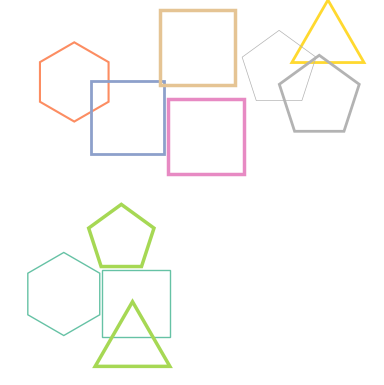[{"shape": "square", "thickness": 1, "radius": 0.44, "center": [0.354, 0.211]}, {"shape": "hexagon", "thickness": 1, "radius": 0.54, "center": [0.166, 0.236]}, {"shape": "hexagon", "thickness": 1.5, "radius": 0.51, "center": [0.193, 0.787]}, {"shape": "square", "thickness": 2, "radius": 0.48, "center": [0.331, 0.695]}, {"shape": "square", "thickness": 2.5, "radius": 0.49, "center": [0.535, 0.646]}, {"shape": "pentagon", "thickness": 2.5, "radius": 0.45, "center": [0.315, 0.38]}, {"shape": "triangle", "thickness": 2.5, "radius": 0.56, "center": [0.344, 0.104]}, {"shape": "triangle", "thickness": 2, "radius": 0.54, "center": [0.852, 0.892]}, {"shape": "square", "thickness": 2.5, "radius": 0.49, "center": [0.514, 0.877]}, {"shape": "pentagon", "thickness": 0.5, "radius": 0.5, "center": [0.725, 0.82]}, {"shape": "pentagon", "thickness": 2, "radius": 0.55, "center": [0.829, 0.747]}]